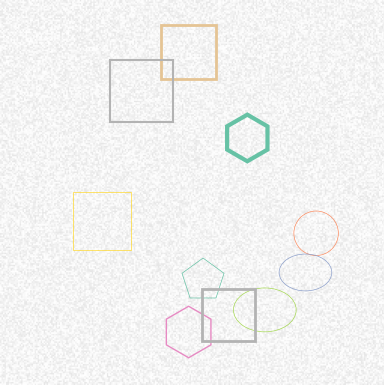[{"shape": "pentagon", "thickness": 0.5, "radius": 0.29, "center": [0.527, 0.272]}, {"shape": "hexagon", "thickness": 3, "radius": 0.3, "center": [0.642, 0.642]}, {"shape": "circle", "thickness": 0.5, "radius": 0.29, "center": [0.821, 0.394]}, {"shape": "oval", "thickness": 0.5, "radius": 0.34, "center": [0.793, 0.292]}, {"shape": "hexagon", "thickness": 1, "radius": 0.33, "center": [0.49, 0.138]}, {"shape": "oval", "thickness": 0.5, "radius": 0.41, "center": [0.688, 0.195]}, {"shape": "square", "thickness": 0.5, "radius": 0.37, "center": [0.265, 0.426]}, {"shape": "square", "thickness": 2, "radius": 0.35, "center": [0.49, 0.866]}, {"shape": "square", "thickness": 2, "radius": 0.34, "center": [0.594, 0.182]}, {"shape": "square", "thickness": 1.5, "radius": 0.41, "center": [0.368, 0.764]}]